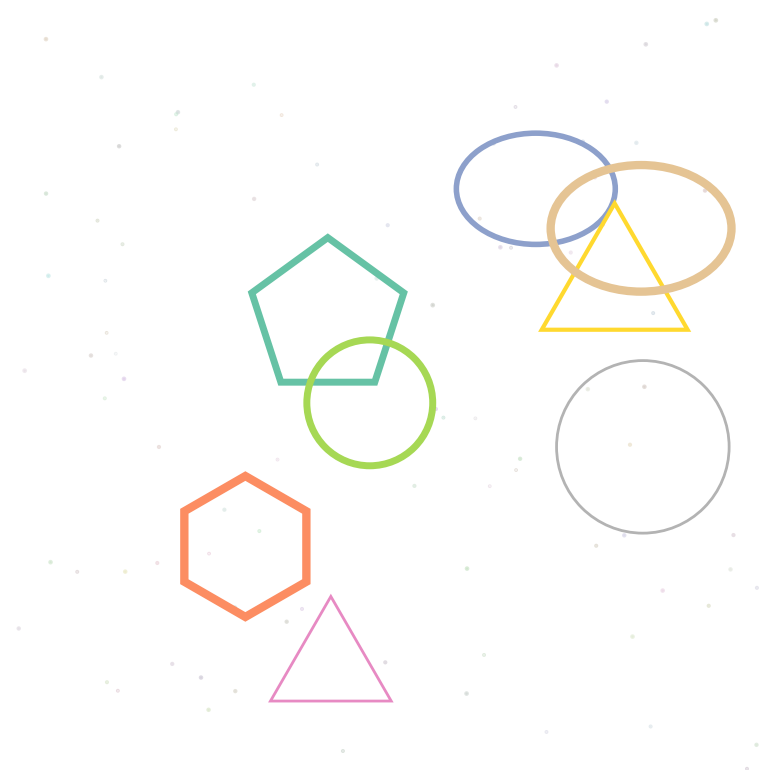[{"shape": "pentagon", "thickness": 2.5, "radius": 0.52, "center": [0.426, 0.588]}, {"shape": "hexagon", "thickness": 3, "radius": 0.46, "center": [0.319, 0.29]}, {"shape": "oval", "thickness": 2, "radius": 0.52, "center": [0.696, 0.755]}, {"shape": "triangle", "thickness": 1, "radius": 0.45, "center": [0.43, 0.135]}, {"shape": "circle", "thickness": 2.5, "radius": 0.41, "center": [0.48, 0.477]}, {"shape": "triangle", "thickness": 1.5, "radius": 0.55, "center": [0.798, 0.626]}, {"shape": "oval", "thickness": 3, "radius": 0.59, "center": [0.833, 0.703]}, {"shape": "circle", "thickness": 1, "radius": 0.56, "center": [0.835, 0.42]}]